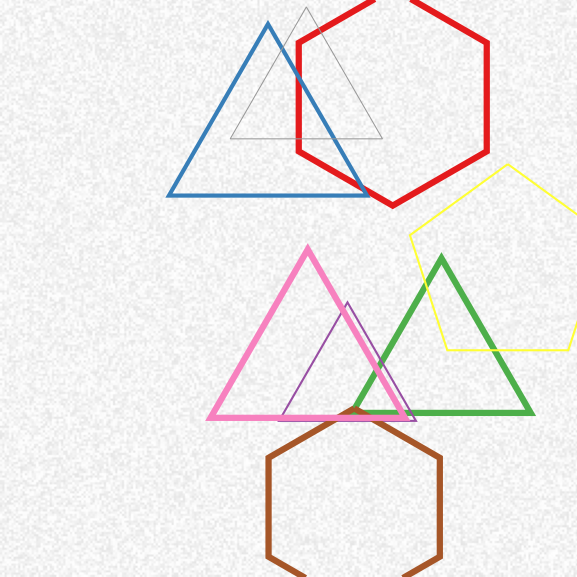[{"shape": "hexagon", "thickness": 3, "radius": 0.94, "center": [0.68, 0.831]}, {"shape": "triangle", "thickness": 2, "radius": 0.99, "center": [0.464, 0.76]}, {"shape": "triangle", "thickness": 3, "radius": 0.89, "center": [0.764, 0.373]}, {"shape": "triangle", "thickness": 1, "radius": 0.68, "center": [0.602, 0.339]}, {"shape": "pentagon", "thickness": 1, "radius": 0.89, "center": [0.879, 0.537]}, {"shape": "hexagon", "thickness": 3, "radius": 0.86, "center": [0.613, 0.121]}, {"shape": "triangle", "thickness": 3, "radius": 0.97, "center": [0.533, 0.373]}, {"shape": "triangle", "thickness": 0.5, "radius": 0.76, "center": [0.53, 0.835]}]